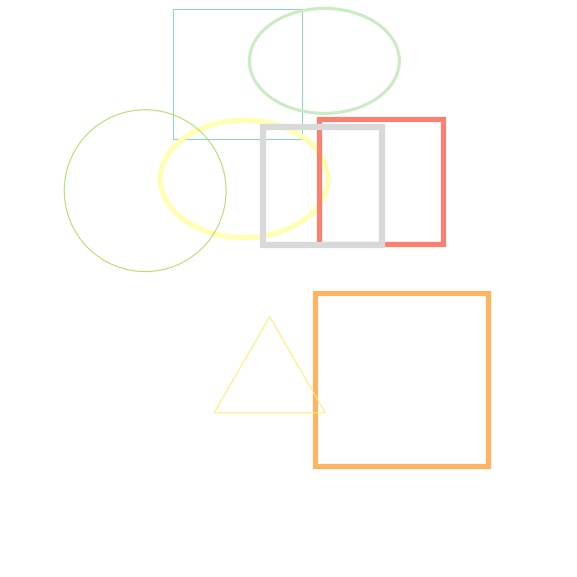[{"shape": "square", "thickness": 0.5, "radius": 0.56, "center": [0.411, 0.871]}, {"shape": "oval", "thickness": 2.5, "radius": 0.73, "center": [0.423, 0.689]}, {"shape": "square", "thickness": 2.5, "radius": 0.54, "center": [0.659, 0.685]}, {"shape": "square", "thickness": 2.5, "radius": 0.75, "center": [0.695, 0.342]}, {"shape": "circle", "thickness": 0.5, "radius": 0.7, "center": [0.251, 0.669]}, {"shape": "square", "thickness": 3, "radius": 0.51, "center": [0.559, 0.677]}, {"shape": "oval", "thickness": 1.5, "radius": 0.65, "center": [0.562, 0.894]}, {"shape": "triangle", "thickness": 0.5, "radius": 0.55, "center": [0.467, 0.34]}]